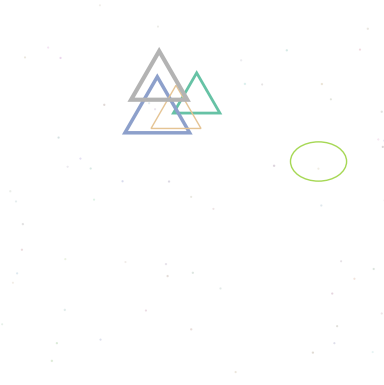[{"shape": "triangle", "thickness": 2, "radius": 0.35, "center": [0.511, 0.741]}, {"shape": "triangle", "thickness": 2.5, "radius": 0.49, "center": [0.409, 0.704]}, {"shape": "oval", "thickness": 1, "radius": 0.36, "center": [0.827, 0.581]}, {"shape": "triangle", "thickness": 1, "radius": 0.37, "center": [0.457, 0.704]}, {"shape": "triangle", "thickness": 3, "radius": 0.42, "center": [0.413, 0.783]}]